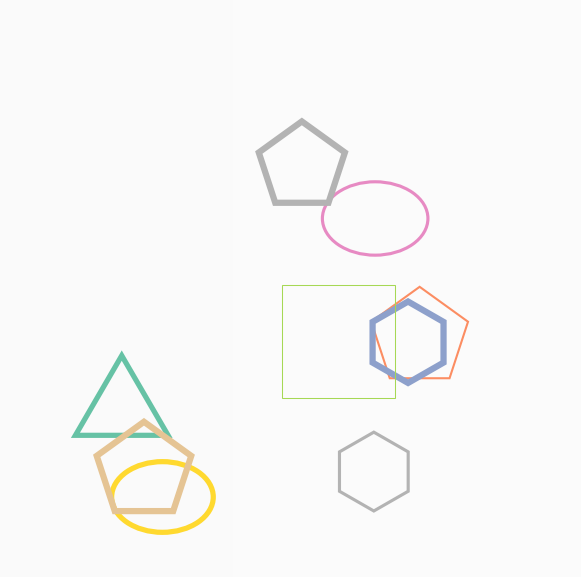[{"shape": "triangle", "thickness": 2.5, "radius": 0.46, "center": [0.209, 0.291]}, {"shape": "pentagon", "thickness": 1, "radius": 0.44, "center": [0.722, 0.415]}, {"shape": "hexagon", "thickness": 3, "radius": 0.35, "center": [0.702, 0.407]}, {"shape": "oval", "thickness": 1.5, "radius": 0.45, "center": [0.645, 0.621]}, {"shape": "square", "thickness": 0.5, "radius": 0.49, "center": [0.583, 0.408]}, {"shape": "oval", "thickness": 2.5, "radius": 0.44, "center": [0.279, 0.139]}, {"shape": "pentagon", "thickness": 3, "radius": 0.43, "center": [0.248, 0.183]}, {"shape": "pentagon", "thickness": 3, "radius": 0.39, "center": [0.519, 0.711]}, {"shape": "hexagon", "thickness": 1.5, "radius": 0.34, "center": [0.643, 0.183]}]